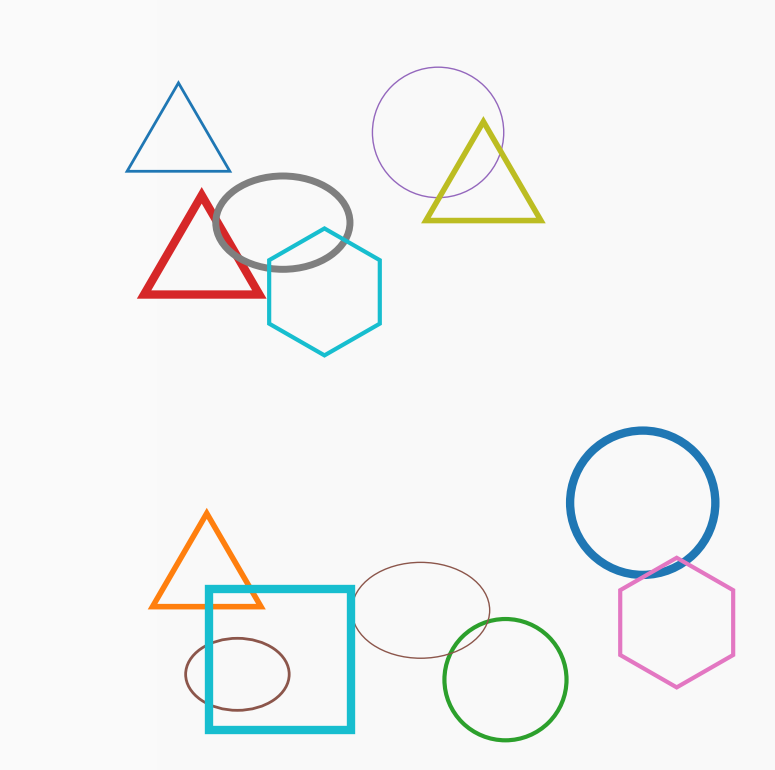[{"shape": "triangle", "thickness": 1, "radius": 0.38, "center": [0.23, 0.816]}, {"shape": "circle", "thickness": 3, "radius": 0.47, "center": [0.829, 0.347]}, {"shape": "triangle", "thickness": 2, "radius": 0.4, "center": [0.267, 0.253]}, {"shape": "circle", "thickness": 1.5, "radius": 0.39, "center": [0.652, 0.117]}, {"shape": "triangle", "thickness": 3, "radius": 0.43, "center": [0.26, 0.66]}, {"shape": "circle", "thickness": 0.5, "radius": 0.42, "center": [0.565, 0.828]}, {"shape": "oval", "thickness": 0.5, "radius": 0.44, "center": [0.543, 0.207]}, {"shape": "oval", "thickness": 1, "radius": 0.33, "center": [0.306, 0.124]}, {"shape": "hexagon", "thickness": 1.5, "radius": 0.42, "center": [0.873, 0.191]}, {"shape": "oval", "thickness": 2.5, "radius": 0.43, "center": [0.365, 0.711]}, {"shape": "triangle", "thickness": 2, "radius": 0.43, "center": [0.624, 0.756]}, {"shape": "square", "thickness": 3, "radius": 0.46, "center": [0.362, 0.144]}, {"shape": "hexagon", "thickness": 1.5, "radius": 0.41, "center": [0.419, 0.621]}]